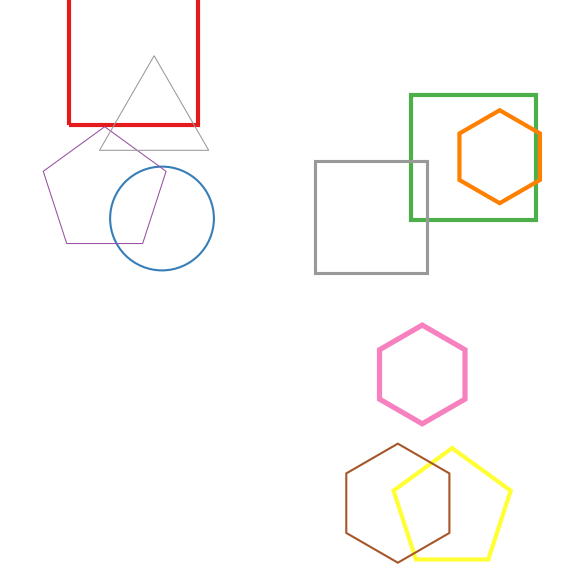[{"shape": "square", "thickness": 2, "radius": 0.56, "center": [0.231, 0.895]}, {"shape": "circle", "thickness": 1, "radius": 0.45, "center": [0.281, 0.621]}, {"shape": "square", "thickness": 2, "radius": 0.54, "center": [0.82, 0.727]}, {"shape": "pentagon", "thickness": 0.5, "radius": 0.56, "center": [0.181, 0.668]}, {"shape": "hexagon", "thickness": 2, "radius": 0.4, "center": [0.865, 0.728]}, {"shape": "pentagon", "thickness": 2, "radius": 0.53, "center": [0.783, 0.117]}, {"shape": "hexagon", "thickness": 1, "radius": 0.52, "center": [0.689, 0.128]}, {"shape": "hexagon", "thickness": 2.5, "radius": 0.43, "center": [0.731, 0.351]}, {"shape": "square", "thickness": 1.5, "radius": 0.49, "center": [0.642, 0.623]}, {"shape": "triangle", "thickness": 0.5, "radius": 0.55, "center": [0.267, 0.793]}]